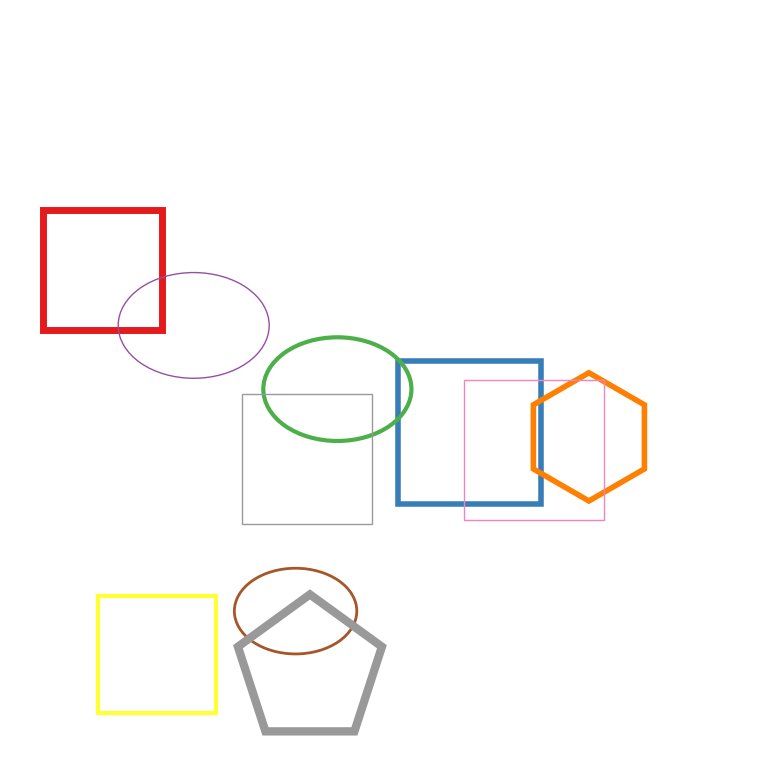[{"shape": "square", "thickness": 2.5, "radius": 0.39, "center": [0.133, 0.649]}, {"shape": "square", "thickness": 2, "radius": 0.46, "center": [0.61, 0.439]}, {"shape": "oval", "thickness": 1.5, "radius": 0.48, "center": [0.438, 0.495]}, {"shape": "oval", "thickness": 0.5, "radius": 0.49, "center": [0.252, 0.577]}, {"shape": "hexagon", "thickness": 2, "radius": 0.42, "center": [0.765, 0.433]}, {"shape": "square", "thickness": 1.5, "radius": 0.38, "center": [0.204, 0.15]}, {"shape": "oval", "thickness": 1, "radius": 0.4, "center": [0.384, 0.206]}, {"shape": "square", "thickness": 0.5, "radius": 0.45, "center": [0.694, 0.415]}, {"shape": "pentagon", "thickness": 3, "radius": 0.49, "center": [0.403, 0.13]}, {"shape": "square", "thickness": 0.5, "radius": 0.42, "center": [0.399, 0.404]}]